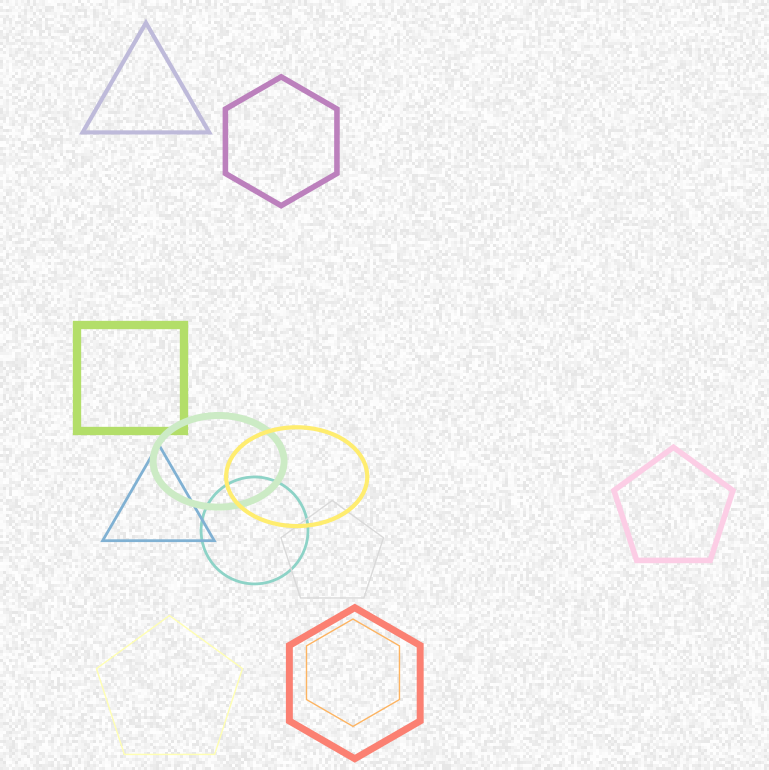[{"shape": "circle", "thickness": 1, "radius": 0.35, "center": [0.331, 0.311]}, {"shape": "pentagon", "thickness": 0.5, "radius": 0.5, "center": [0.22, 0.101]}, {"shape": "triangle", "thickness": 1.5, "radius": 0.47, "center": [0.19, 0.875]}, {"shape": "hexagon", "thickness": 2.5, "radius": 0.49, "center": [0.461, 0.113]}, {"shape": "triangle", "thickness": 1, "radius": 0.42, "center": [0.206, 0.34]}, {"shape": "hexagon", "thickness": 0.5, "radius": 0.35, "center": [0.458, 0.126]}, {"shape": "square", "thickness": 3, "radius": 0.35, "center": [0.17, 0.509]}, {"shape": "pentagon", "thickness": 2, "radius": 0.41, "center": [0.875, 0.338]}, {"shape": "pentagon", "thickness": 0.5, "radius": 0.35, "center": [0.431, 0.28]}, {"shape": "hexagon", "thickness": 2, "radius": 0.42, "center": [0.365, 0.817]}, {"shape": "oval", "thickness": 2.5, "radius": 0.43, "center": [0.284, 0.401]}, {"shape": "oval", "thickness": 1.5, "radius": 0.46, "center": [0.385, 0.381]}]